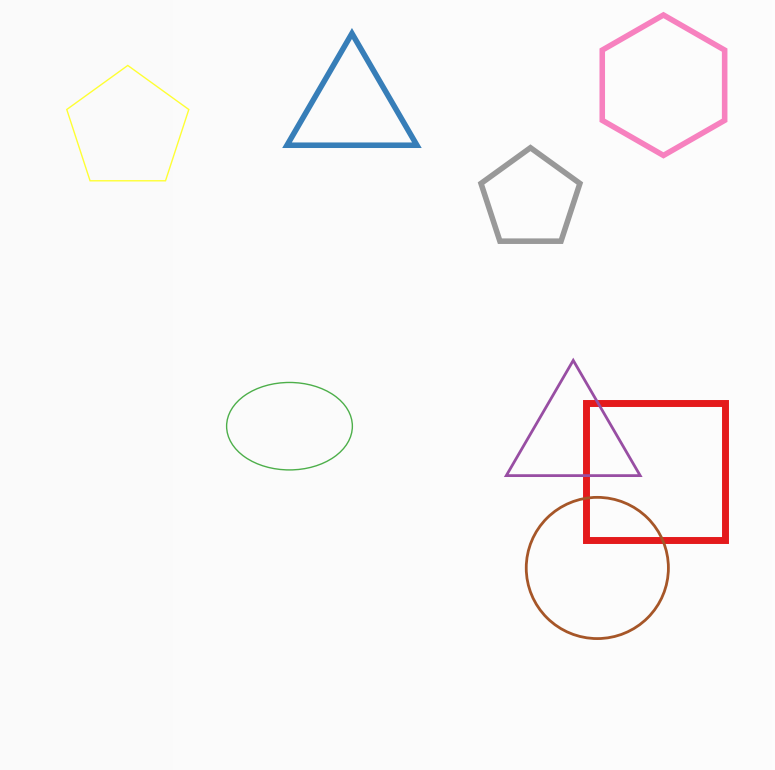[{"shape": "square", "thickness": 2.5, "radius": 0.45, "center": [0.846, 0.388]}, {"shape": "triangle", "thickness": 2, "radius": 0.48, "center": [0.454, 0.86]}, {"shape": "oval", "thickness": 0.5, "radius": 0.41, "center": [0.374, 0.447]}, {"shape": "triangle", "thickness": 1, "radius": 0.5, "center": [0.74, 0.432]}, {"shape": "pentagon", "thickness": 0.5, "radius": 0.41, "center": [0.165, 0.832]}, {"shape": "circle", "thickness": 1, "radius": 0.46, "center": [0.771, 0.262]}, {"shape": "hexagon", "thickness": 2, "radius": 0.46, "center": [0.856, 0.889]}, {"shape": "pentagon", "thickness": 2, "radius": 0.34, "center": [0.684, 0.741]}]